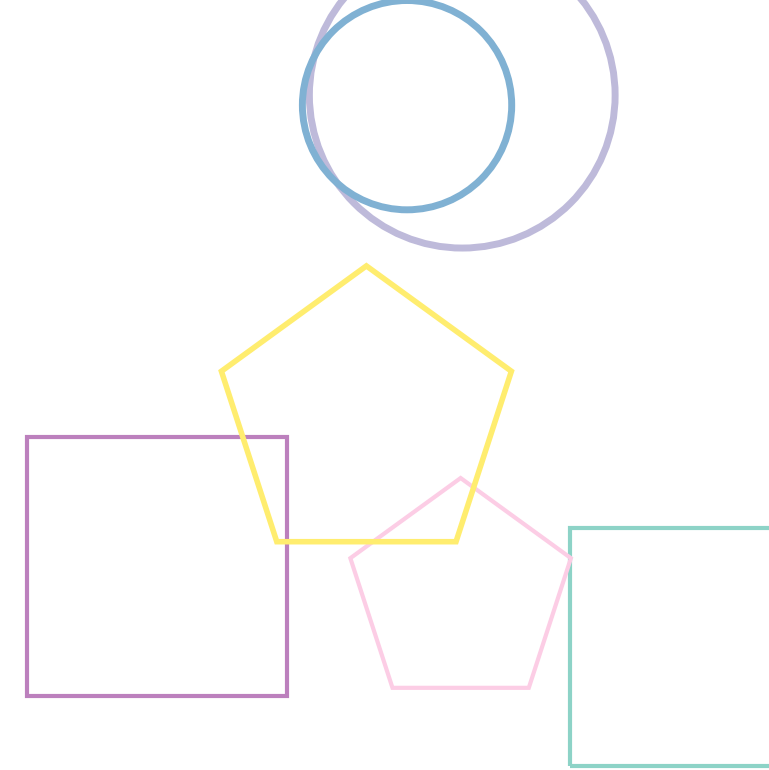[{"shape": "square", "thickness": 1.5, "radius": 0.77, "center": [0.895, 0.159]}, {"shape": "circle", "thickness": 2.5, "radius": 0.99, "center": [0.6, 0.876]}, {"shape": "circle", "thickness": 2.5, "radius": 0.68, "center": [0.529, 0.863]}, {"shape": "pentagon", "thickness": 1.5, "radius": 0.75, "center": [0.598, 0.229]}, {"shape": "square", "thickness": 1.5, "radius": 0.84, "center": [0.204, 0.264]}, {"shape": "pentagon", "thickness": 2, "radius": 0.99, "center": [0.476, 0.457]}]